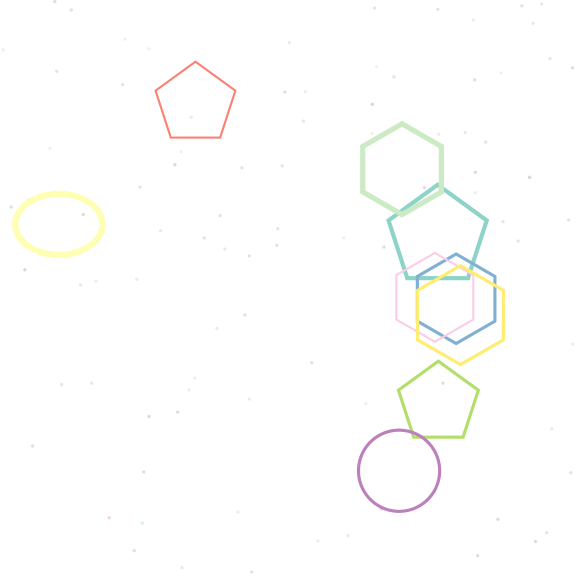[{"shape": "pentagon", "thickness": 2, "radius": 0.45, "center": [0.758, 0.59]}, {"shape": "oval", "thickness": 3, "radius": 0.38, "center": [0.102, 0.611]}, {"shape": "pentagon", "thickness": 1, "radius": 0.36, "center": [0.338, 0.82]}, {"shape": "hexagon", "thickness": 1.5, "radius": 0.39, "center": [0.79, 0.482]}, {"shape": "pentagon", "thickness": 1.5, "radius": 0.36, "center": [0.759, 0.301]}, {"shape": "hexagon", "thickness": 1, "radius": 0.38, "center": [0.753, 0.484]}, {"shape": "circle", "thickness": 1.5, "radius": 0.35, "center": [0.691, 0.184]}, {"shape": "hexagon", "thickness": 2.5, "radius": 0.39, "center": [0.696, 0.706]}, {"shape": "hexagon", "thickness": 1.5, "radius": 0.43, "center": [0.797, 0.453]}]